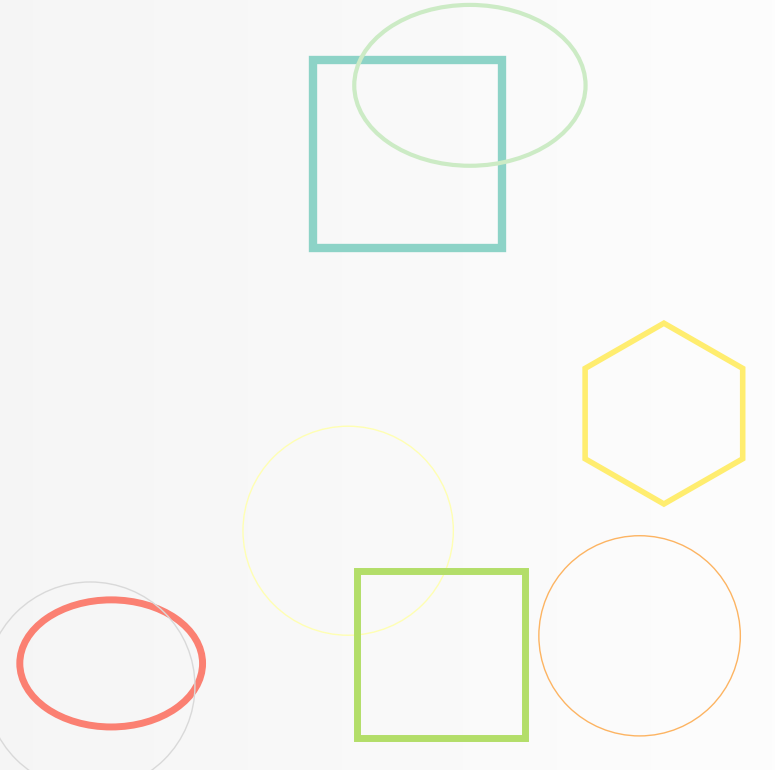[{"shape": "square", "thickness": 3, "radius": 0.61, "center": [0.526, 0.8]}, {"shape": "circle", "thickness": 0.5, "radius": 0.68, "center": [0.449, 0.311]}, {"shape": "oval", "thickness": 2.5, "radius": 0.59, "center": [0.143, 0.138]}, {"shape": "circle", "thickness": 0.5, "radius": 0.65, "center": [0.825, 0.174]}, {"shape": "square", "thickness": 2.5, "radius": 0.54, "center": [0.569, 0.15]}, {"shape": "circle", "thickness": 0.5, "radius": 0.68, "center": [0.116, 0.109]}, {"shape": "oval", "thickness": 1.5, "radius": 0.75, "center": [0.606, 0.889]}, {"shape": "hexagon", "thickness": 2, "radius": 0.59, "center": [0.857, 0.463]}]